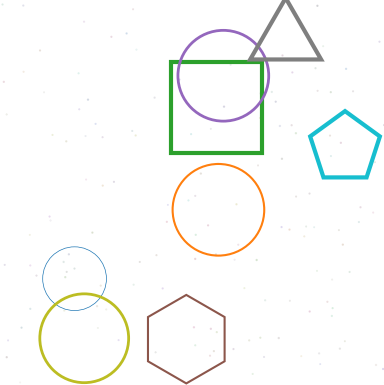[{"shape": "circle", "thickness": 0.5, "radius": 0.41, "center": [0.194, 0.276]}, {"shape": "circle", "thickness": 1.5, "radius": 0.6, "center": [0.567, 0.455]}, {"shape": "square", "thickness": 3, "radius": 0.59, "center": [0.562, 0.72]}, {"shape": "circle", "thickness": 2, "radius": 0.59, "center": [0.58, 0.803]}, {"shape": "hexagon", "thickness": 1.5, "radius": 0.57, "center": [0.484, 0.119]}, {"shape": "triangle", "thickness": 3, "radius": 0.53, "center": [0.742, 0.899]}, {"shape": "circle", "thickness": 2, "radius": 0.58, "center": [0.219, 0.121]}, {"shape": "pentagon", "thickness": 3, "radius": 0.48, "center": [0.896, 0.616]}]